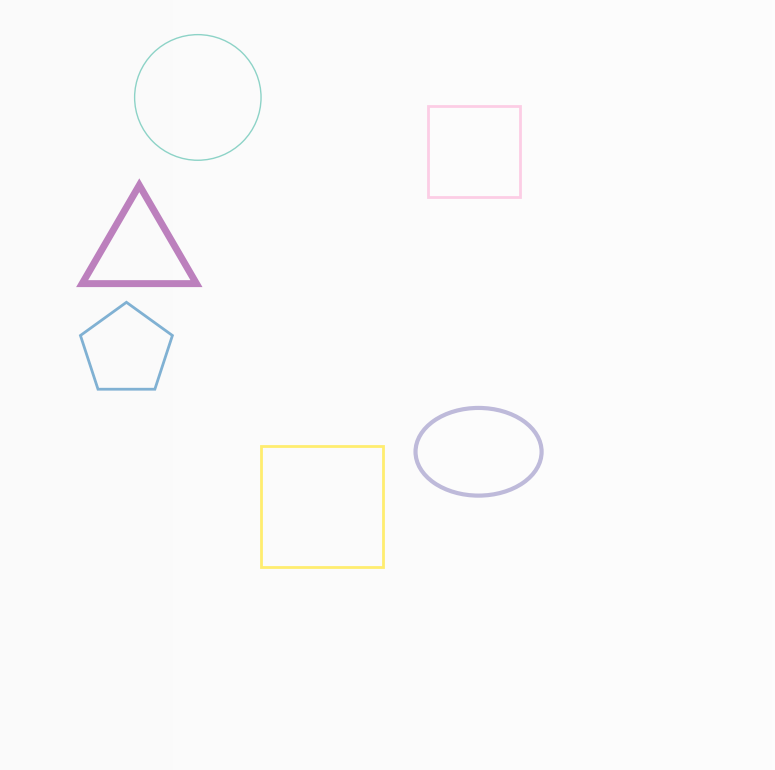[{"shape": "circle", "thickness": 0.5, "radius": 0.41, "center": [0.255, 0.873]}, {"shape": "oval", "thickness": 1.5, "radius": 0.41, "center": [0.618, 0.413]}, {"shape": "pentagon", "thickness": 1, "radius": 0.31, "center": [0.163, 0.545]}, {"shape": "square", "thickness": 1, "radius": 0.3, "center": [0.612, 0.803]}, {"shape": "triangle", "thickness": 2.5, "radius": 0.43, "center": [0.18, 0.674]}, {"shape": "square", "thickness": 1, "radius": 0.39, "center": [0.415, 0.342]}]